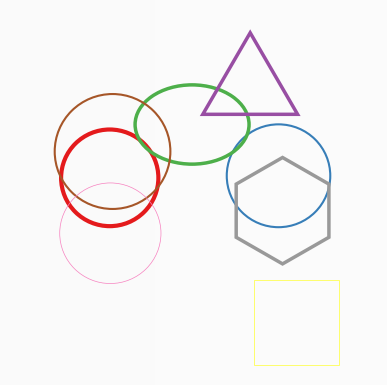[{"shape": "circle", "thickness": 3, "radius": 0.63, "center": [0.283, 0.538]}, {"shape": "circle", "thickness": 1.5, "radius": 0.67, "center": [0.719, 0.543]}, {"shape": "oval", "thickness": 2.5, "radius": 0.74, "center": [0.496, 0.677]}, {"shape": "triangle", "thickness": 2.5, "radius": 0.71, "center": [0.646, 0.774]}, {"shape": "square", "thickness": 0.5, "radius": 0.55, "center": [0.765, 0.163]}, {"shape": "circle", "thickness": 1.5, "radius": 0.75, "center": [0.29, 0.607]}, {"shape": "circle", "thickness": 0.5, "radius": 0.65, "center": [0.285, 0.394]}, {"shape": "hexagon", "thickness": 2.5, "radius": 0.69, "center": [0.729, 0.453]}]